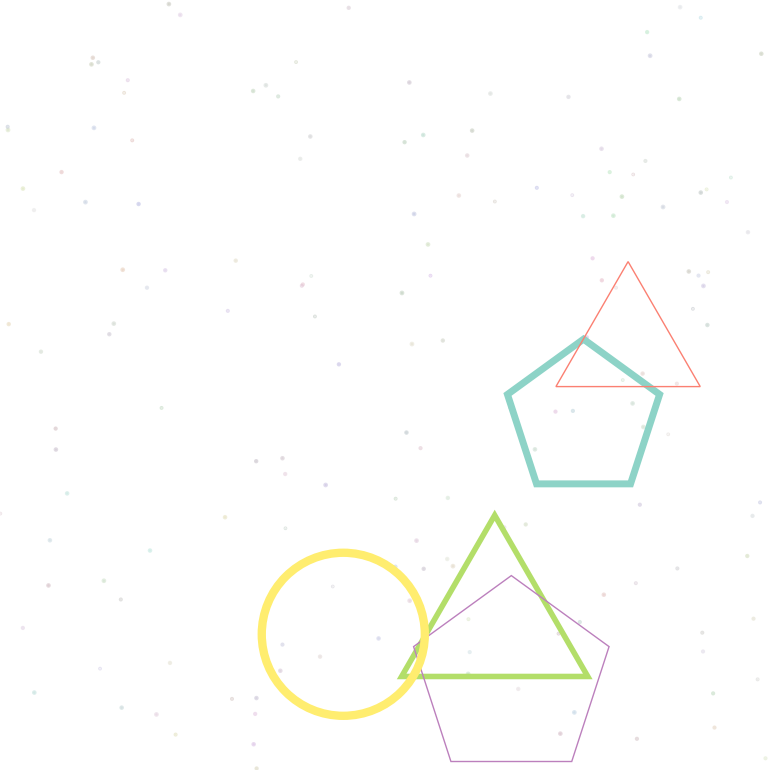[{"shape": "pentagon", "thickness": 2.5, "radius": 0.52, "center": [0.758, 0.456]}, {"shape": "triangle", "thickness": 0.5, "radius": 0.54, "center": [0.816, 0.552]}, {"shape": "triangle", "thickness": 2, "radius": 0.7, "center": [0.642, 0.191]}, {"shape": "pentagon", "thickness": 0.5, "radius": 0.67, "center": [0.664, 0.119]}, {"shape": "circle", "thickness": 3, "radius": 0.53, "center": [0.446, 0.176]}]